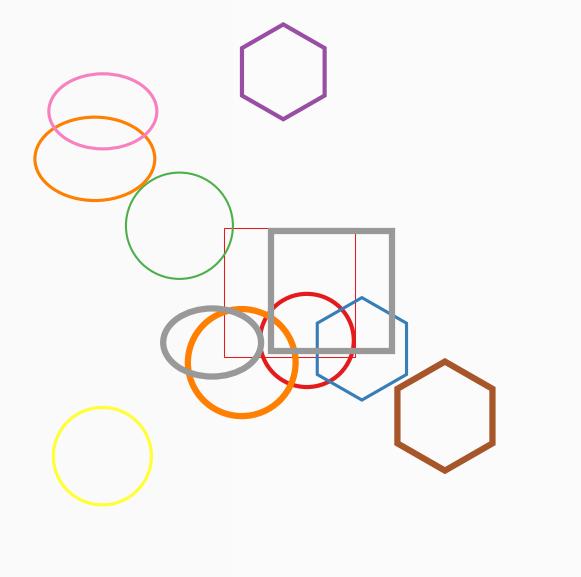[{"shape": "circle", "thickness": 2, "radius": 0.4, "center": [0.528, 0.41]}, {"shape": "square", "thickness": 0.5, "radius": 0.56, "center": [0.498, 0.492]}, {"shape": "hexagon", "thickness": 1.5, "radius": 0.44, "center": [0.623, 0.395]}, {"shape": "circle", "thickness": 1, "radius": 0.46, "center": [0.309, 0.608]}, {"shape": "hexagon", "thickness": 2, "radius": 0.41, "center": [0.487, 0.875]}, {"shape": "oval", "thickness": 1.5, "radius": 0.52, "center": [0.163, 0.724]}, {"shape": "circle", "thickness": 3, "radius": 0.46, "center": [0.416, 0.371]}, {"shape": "circle", "thickness": 1.5, "radius": 0.42, "center": [0.176, 0.209]}, {"shape": "hexagon", "thickness": 3, "radius": 0.47, "center": [0.765, 0.279]}, {"shape": "oval", "thickness": 1.5, "radius": 0.46, "center": [0.177, 0.806]}, {"shape": "oval", "thickness": 3, "radius": 0.42, "center": [0.365, 0.406]}, {"shape": "square", "thickness": 3, "radius": 0.52, "center": [0.571, 0.495]}]